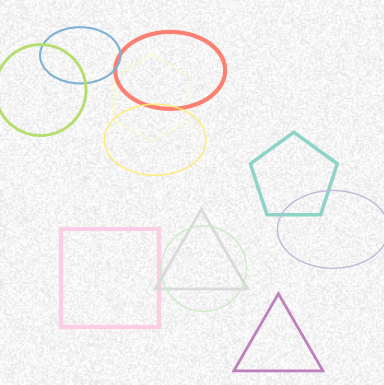[{"shape": "pentagon", "thickness": 2.5, "radius": 0.59, "center": [0.763, 0.538]}, {"shape": "hexagon", "thickness": 0.5, "radius": 0.57, "center": [0.395, 0.745]}, {"shape": "oval", "thickness": 1, "radius": 0.72, "center": [0.865, 0.404]}, {"shape": "oval", "thickness": 3, "radius": 0.71, "center": [0.442, 0.817]}, {"shape": "oval", "thickness": 1.5, "radius": 0.52, "center": [0.208, 0.856]}, {"shape": "circle", "thickness": 2, "radius": 0.59, "center": [0.105, 0.766]}, {"shape": "square", "thickness": 3, "radius": 0.64, "center": [0.285, 0.278]}, {"shape": "triangle", "thickness": 2, "radius": 0.69, "center": [0.523, 0.318]}, {"shape": "triangle", "thickness": 2, "radius": 0.67, "center": [0.723, 0.104]}, {"shape": "circle", "thickness": 1, "radius": 0.55, "center": [0.529, 0.302]}, {"shape": "oval", "thickness": 1, "radius": 0.66, "center": [0.403, 0.637]}]